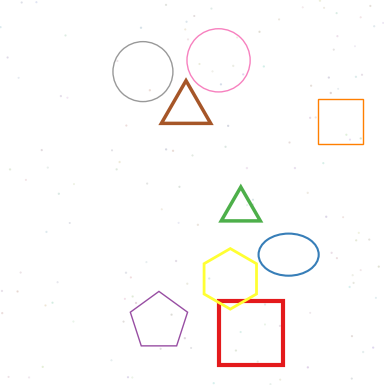[{"shape": "square", "thickness": 3, "radius": 0.41, "center": [0.651, 0.135]}, {"shape": "oval", "thickness": 1.5, "radius": 0.39, "center": [0.75, 0.339]}, {"shape": "triangle", "thickness": 2.5, "radius": 0.29, "center": [0.625, 0.456]}, {"shape": "pentagon", "thickness": 1, "radius": 0.39, "center": [0.413, 0.165]}, {"shape": "square", "thickness": 1, "radius": 0.29, "center": [0.884, 0.684]}, {"shape": "hexagon", "thickness": 2, "radius": 0.39, "center": [0.598, 0.276]}, {"shape": "triangle", "thickness": 2.5, "radius": 0.37, "center": [0.483, 0.717]}, {"shape": "circle", "thickness": 1, "radius": 0.41, "center": [0.568, 0.843]}, {"shape": "circle", "thickness": 1, "radius": 0.39, "center": [0.371, 0.814]}]